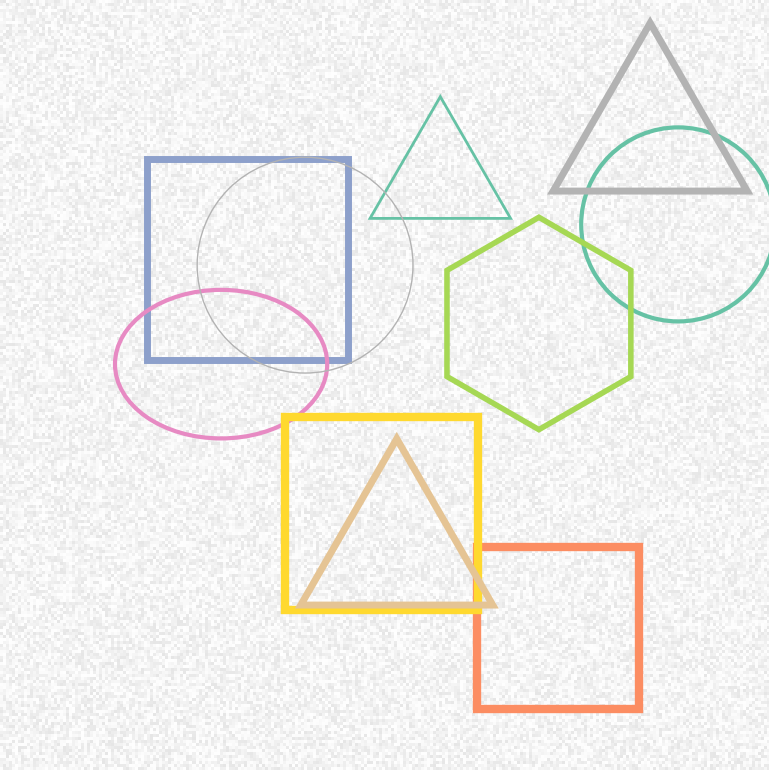[{"shape": "triangle", "thickness": 1, "radius": 0.53, "center": [0.572, 0.769]}, {"shape": "circle", "thickness": 1.5, "radius": 0.63, "center": [0.881, 0.709]}, {"shape": "square", "thickness": 3, "radius": 0.52, "center": [0.725, 0.184]}, {"shape": "square", "thickness": 2.5, "radius": 0.65, "center": [0.322, 0.663]}, {"shape": "oval", "thickness": 1.5, "radius": 0.69, "center": [0.287, 0.527]}, {"shape": "hexagon", "thickness": 2, "radius": 0.69, "center": [0.7, 0.58]}, {"shape": "square", "thickness": 3, "radius": 0.63, "center": [0.496, 0.333]}, {"shape": "triangle", "thickness": 2.5, "radius": 0.72, "center": [0.515, 0.286]}, {"shape": "circle", "thickness": 0.5, "radius": 0.7, "center": [0.396, 0.656]}, {"shape": "triangle", "thickness": 2.5, "radius": 0.73, "center": [0.844, 0.825]}]